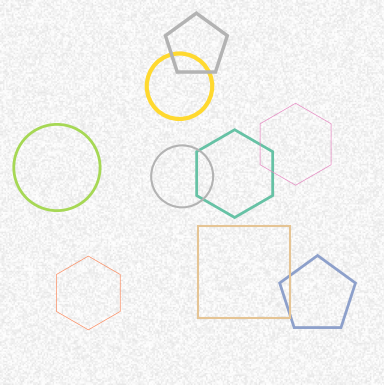[{"shape": "hexagon", "thickness": 2, "radius": 0.57, "center": [0.61, 0.549]}, {"shape": "hexagon", "thickness": 0.5, "radius": 0.48, "center": [0.229, 0.239]}, {"shape": "pentagon", "thickness": 2, "radius": 0.52, "center": [0.825, 0.233]}, {"shape": "hexagon", "thickness": 0.5, "radius": 0.53, "center": [0.768, 0.625]}, {"shape": "circle", "thickness": 2, "radius": 0.56, "center": [0.148, 0.565]}, {"shape": "circle", "thickness": 3, "radius": 0.43, "center": [0.466, 0.776]}, {"shape": "square", "thickness": 1.5, "radius": 0.6, "center": [0.633, 0.294]}, {"shape": "pentagon", "thickness": 2.5, "radius": 0.42, "center": [0.51, 0.881]}, {"shape": "circle", "thickness": 1.5, "radius": 0.4, "center": [0.473, 0.542]}]